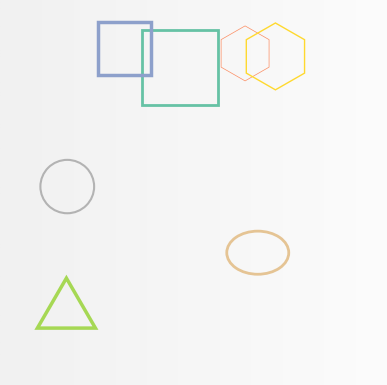[{"shape": "square", "thickness": 2, "radius": 0.49, "center": [0.465, 0.825]}, {"shape": "hexagon", "thickness": 0.5, "radius": 0.36, "center": [0.632, 0.861]}, {"shape": "square", "thickness": 2.5, "radius": 0.34, "center": [0.322, 0.873]}, {"shape": "triangle", "thickness": 2.5, "radius": 0.43, "center": [0.171, 0.191]}, {"shape": "hexagon", "thickness": 1, "radius": 0.43, "center": [0.711, 0.853]}, {"shape": "oval", "thickness": 2, "radius": 0.4, "center": [0.665, 0.344]}, {"shape": "circle", "thickness": 1.5, "radius": 0.35, "center": [0.174, 0.515]}]